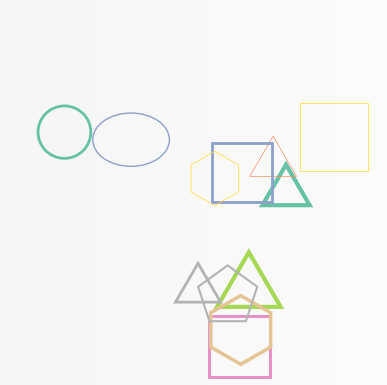[{"shape": "triangle", "thickness": 3, "radius": 0.35, "center": [0.738, 0.502]}, {"shape": "circle", "thickness": 2, "radius": 0.34, "center": [0.166, 0.657]}, {"shape": "triangle", "thickness": 0.5, "radius": 0.35, "center": [0.705, 0.577]}, {"shape": "square", "thickness": 2, "radius": 0.39, "center": [0.625, 0.552]}, {"shape": "oval", "thickness": 1, "radius": 0.49, "center": [0.338, 0.637]}, {"shape": "square", "thickness": 2, "radius": 0.39, "center": [0.619, 0.1]}, {"shape": "triangle", "thickness": 3, "radius": 0.47, "center": [0.642, 0.25]}, {"shape": "hexagon", "thickness": 0.5, "radius": 0.35, "center": [0.554, 0.537]}, {"shape": "square", "thickness": 0.5, "radius": 0.44, "center": [0.863, 0.643]}, {"shape": "hexagon", "thickness": 2.5, "radius": 0.45, "center": [0.621, 0.143]}, {"shape": "triangle", "thickness": 2, "radius": 0.34, "center": [0.511, 0.249]}, {"shape": "pentagon", "thickness": 1.5, "radius": 0.4, "center": [0.588, 0.231]}]